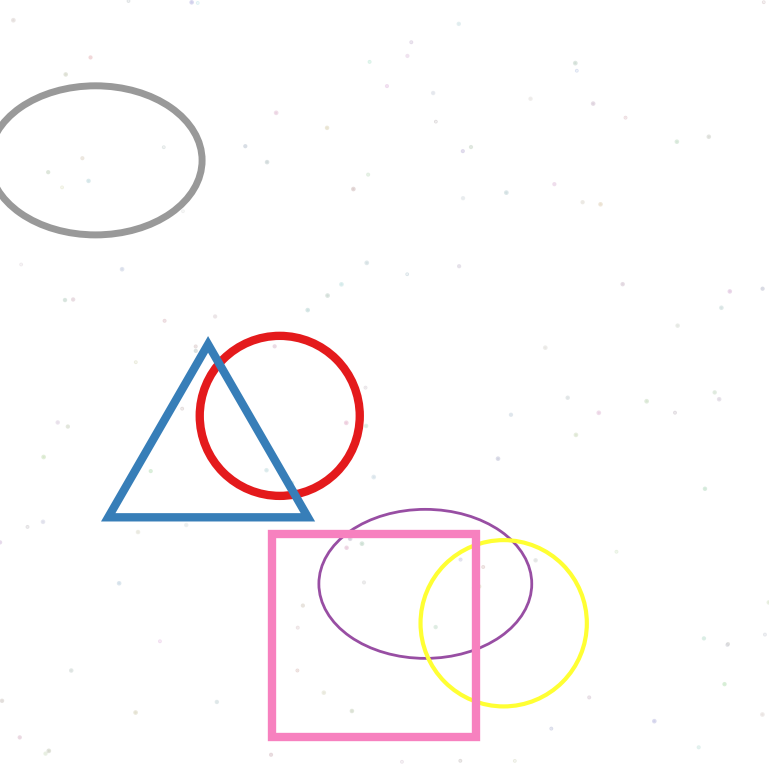[{"shape": "circle", "thickness": 3, "radius": 0.52, "center": [0.363, 0.46]}, {"shape": "triangle", "thickness": 3, "radius": 0.75, "center": [0.27, 0.403]}, {"shape": "oval", "thickness": 1, "radius": 0.69, "center": [0.552, 0.242]}, {"shape": "circle", "thickness": 1.5, "radius": 0.54, "center": [0.654, 0.191]}, {"shape": "square", "thickness": 3, "radius": 0.66, "center": [0.486, 0.175]}, {"shape": "oval", "thickness": 2.5, "radius": 0.69, "center": [0.124, 0.792]}]